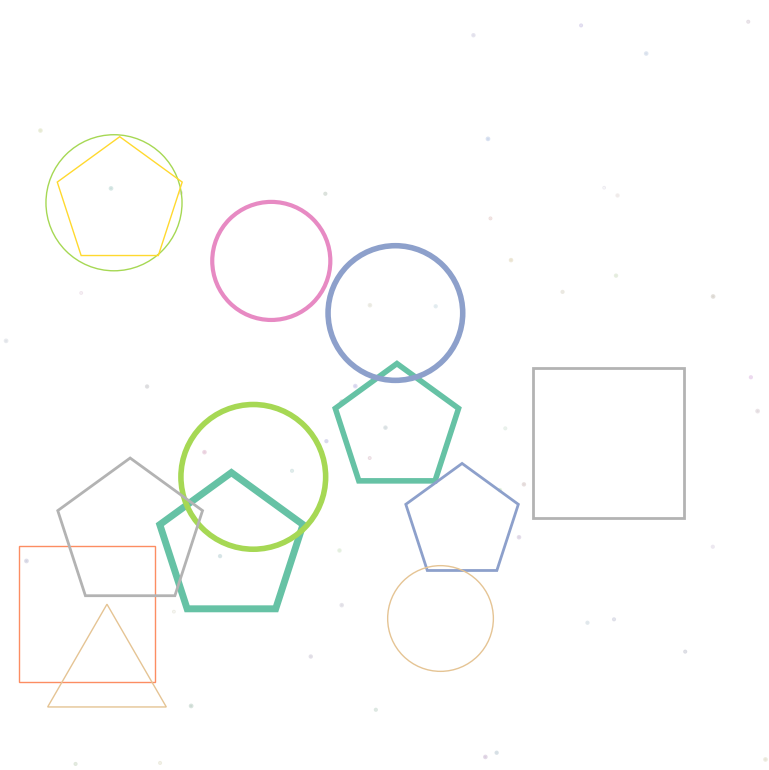[{"shape": "pentagon", "thickness": 2, "radius": 0.42, "center": [0.515, 0.444]}, {"shape": "pentagon", "thickness": 2.5, "radius": 0.49, "center": [0.301, 0.288]}, {"shape": "square", "thickness": 0.5, "radius": 0.44, "center": [0.113, 0.203]}, {"shape": "circle", "thickness": 2, "radius": 0.44, "center": [0.513, 0.593]}, {"shape": "pentagon", "thickness": 1, "radius": 0.38, "center": [0.6, 0.321]}, {"shape": "circle", "thickness": 1.5, "radius": 0.38, "center": [0.352, 0.661]}, {"shape": "circle", "thickness": 0.5, "radius": 0.44, "center": [0.148, 0.737]}, {"shape": "circle", "thickness": 2, "radius": 0.47, "center": [0.329, 0.381]}, {"shape": "pentagon", "thickness": 0.5, "radius": 0.43, "center": [0.156, 0.737]}, {"shape": "triangle", "thickness": 0.5, "radius": 0.44, "center": [0.139, 0.126]}, {"shape": "circle", "thickness": 0.5, "radius": 0.34, "center": [0.572, 0.197]}, {"shape": "pentagon", "thickness": 1, "radius": 0.49, "center": [0.169, 0.306]}, {"shape": "square", "thickness": 1, "radius": 0.49, "center": [0.79, 0.425]}]